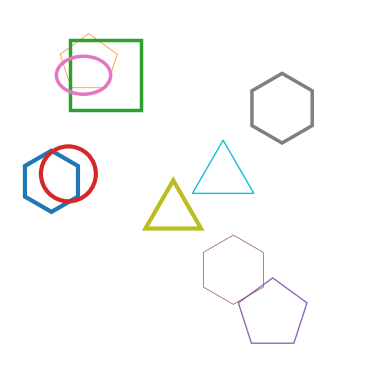[{"shape": "hexagon", "thickness": 3, "radius": 0.4, "center": [0.134, 0.529]}, {"shape": "pentagon", "thickness": 0.5, "radius": 0.39, "center": [0.23, 0.835]}, {"shape": "square", "thickness": 2.5, "radius": 0.46, "center": [0.274, 0.805]}, {"shape": "circle", "thickness": 3, "radius": 0.36, "center": [0.178, 0.548]}, {"shape": "pentagon", "thickness": 1, "radius": 0.47, "center": [0.708, 0.184]}, {"shape": "hexagon", "thickness": 0.5, "radius": 0.45, "center": [0.606, 0.299]}, {"shape": "oval", "thickness": 2.5, "radius": 0.35, "center": [0.217, 0.805]}, {"shape": "hexagon", "thickness": 2.5, "radius": 0.45, "center": [0.733, 0.719]}, {"shape": "triangle", "thickness": 3, "radius": 0.42, "center": [0.45, 0.448]}, {"shape": "triangle", "thickness": 1, "radius": 0.46, "center": [0.58, 0.544]}]